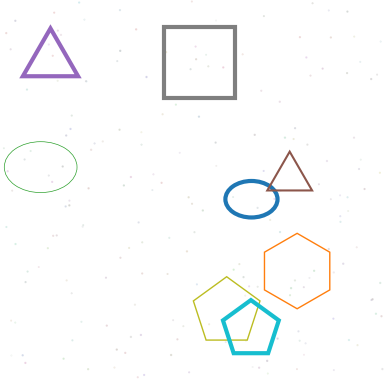[{"shape": "oval", "thickness": 3, "radius": 0.34, "center": [0.653, 0.483]}, {"shape": "hexagon", "thickness": 1, "radius": 0.49, "center": [0.772, 0.296]}, {"shape": "oval", "thickness": 0.5, "radius": 0.47, "center": [0.106, 0.566]}, {"shape": "triangle", "thickness": 3, "radius": 0.41, "center": [0.131, 0.843]}, {"shape": "triangle", "thickness": 1.5, "radius": 0.34, "center": [0.752, 0.539]}, {"shape": "square", "thickness": 3, "radius": 0.46, "center": [0.518, 0.838]}, {"shape": "pentagon", "thickness": 1, "radius": 0.45, "center": [0.589, 0.19]}, {"shape": "pentagon", "thickness": 3, "radius": 0.38, "center": [0.652, 0.144]}]